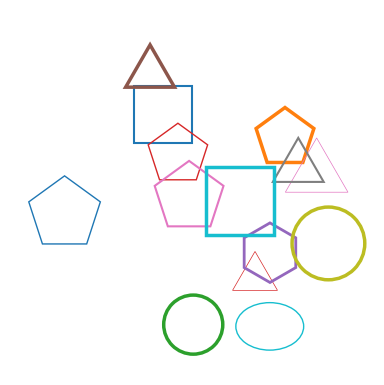[{"shape": "square", "thickness": 1.5, "radius": 0.37, "center": [0.423, 0.702]}, {"shape": "pentagon", "thickness": 1, "radius": 0.49, "center": [0.168, 0.445]}, {"shape": "pentagon", "thickness": 2.5, "radius": 0.39, "center": [0.74, 0.642]}, {"shape": "circle", "thickness": 2.5, "radius": 0.38, "center": [0.502, 0.157]}, {"shape": "pentagon", "thickness": 1, "radius": 0.41, "center": [0.462, 0.599]}, {"shape": "triangle", "thickness": 0.5, "radius": 0.34, "center": [0.662, 0.28]}, {"shape": "hexagon", "thickness": 2, "radius": 0.39, "center": [0.701, 0.344]}, {"shape": "triangle", "thickness": 2.5, "radius": 0.37, "center": [0.39, 0.81]}, {"shape": "pentagon", "thickness": 1.5, "radius": 0.47, "center": [0.491, 0.488]}, {"shape": "triangle", "thickness": 0.5, "radius": 0.47, "center": [0.822, 0.548]}, {"shape": "triangle", "thickness": 1.5, "radius": 0.38, "center": [0.775, 0.566]}, {"shape": "circle", "thickness": 2.5, "radius": 0.47, "center": [0.853, 0.368]}, {"shape": "oval", "thickness": 1, "radius": 0.44, "center": [0.701, 0.152]}, {"shape": "square", "thickness": 2.5, "radius": 0.44, "center": [0.623, 0.478]}]